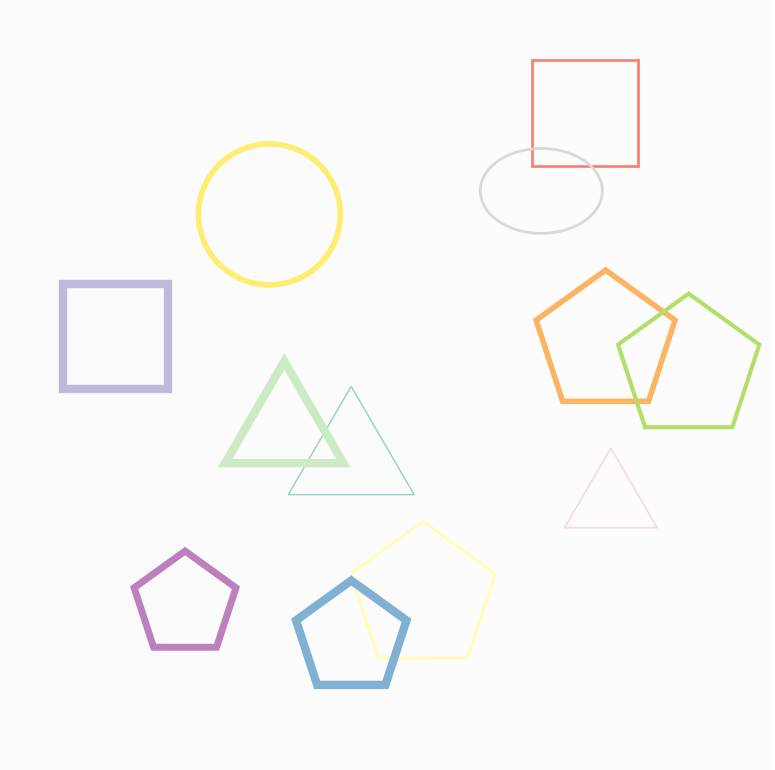[{"shape": "triangle", "thickness": 0.5, "radius": 0.47, "center": [0.453, 0.404]}, {"shape": "pentagon", "thickness": 1, "radius": 0.49, "center": [0.546, 0.225]}, {"shape": "square", "thickness": 3, "radius": 0.34, "center": [0.149, 0.563]}, {"shape": "square", "thickness": 1, "radius": 0.34, "center": [0.755, 0.854]}, {"shape": "pentagon", "thickness": 3, "radius": 0.37, "center": [0.453, 0.171]}, {"shape": "pentagon", "thickness": 2, "radius": 0.47, "center": [0.781, 0.555]}, {"shape": "pentagon", "thickness": 1.5, "radius": 0.48, "center": [0.889, 0.523]}, {"shape": "triangle", "thickness": 0.5, "radius": 0.35, "center": [0.788, 0.349]}, {"shape": "oval", "thickness": 1, "radius": 0.39, "center": [0.698, 0.752]}, {"shape": "pentagon", "thickness": 2.5, "radius": 0.35, "center": [0.239, 0.215]}, {"shape": "triangle", "thickness": 3, "radius": 0.44, "center": [0.367, 0.443]}, {"shape": "circle", "thickness": 2, "radius": 0.46, "center": [0.348, 0.722]}]